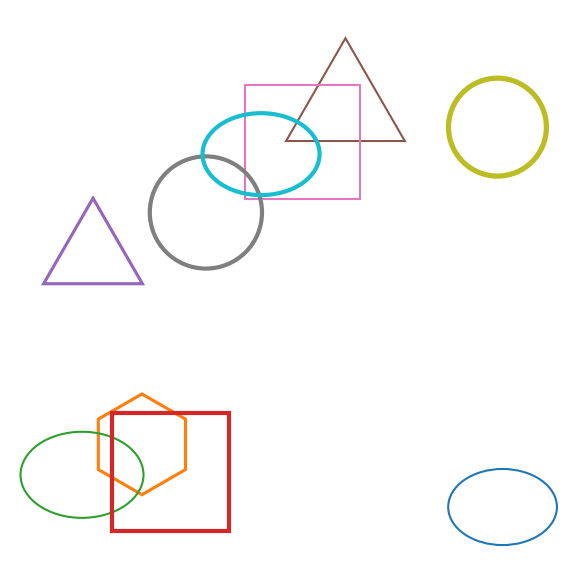[{"shape": "oval", "thickness": 1, "radius": 0.47, "center": [0.87, 0.121]}, {"shape": "hexagon", "thickness": 1.5, "radius": 0.44, "center": [0.246, 0.23]}, {"shape": "oval", "thickness": 1, "radius": 0.53, "center": [0.142, 0.177]}, {"shape": "square", "thickness": 2, "radius": 0.51, "center": [0.296, 0.182]}, {"shape": "triangle", "thickness": 1.5, "radius": 0.49, "center": [0.161, 0.557]}, {"shape": "triangle", "thickness": 1, "radius": 0.59, "center": [0.598, 0.814]}, {"shape": "square", "thickness": 1, "radius": 0.5, "center": [0.523, 0.753]}, {"shape": "circle", "thickness": 2, "radius": 0.49, "center": [0.357, 0.631]}, {"shape": "circle", "thickness": 2.5, "radius": 0.42, "center": [0.861, 0.779]}, {"shape": "oval", "thickness": 2, "radius": 0.51, "center": [0.452, 0.732]}]